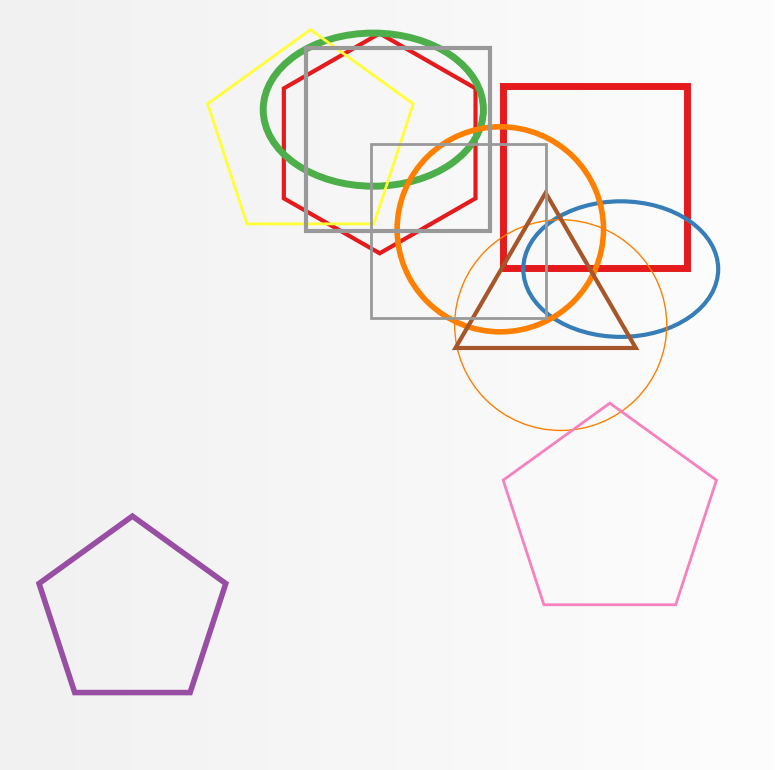[{"shape": "hexagon", "thickness": 1.5, "radius": 0.71, "center": [0.49, 0.814]}, {"shape": "square", "thickness": 2.5, "radius": 0.59, "center": [0.768, 0.77]}, {"shape": "oval", "thickness": 1.5, "radius": 0.63, "center": [0.801, 0.651]}, {"shape": "oval", "thickness": 2.5, "radius": 0.71, "center": [0.482, 0.858]}, {"shape": "pentagon", "thickness": 2, "radius": 0.63, "center": [0.171, 0.203]}, {"shape": "circle", "thickness": 0.5, "radius": 0.68, "center": [0.724, 0.578]}, {"shape": "circle", "thickness": 2, "radius": 0.67, "center": [0.646, 0.702]}, {"shape": "pentagon", "thickness": 1, "radius": 0.7, "center": [0.401, 0.822]}, {"shape": "triangle", "thickness": 1.5, "radius": 0.67, "center": [0.704, 0.615]}, {"shape": "pentagon", "thickness": 1, "radius": 0.72, "center": [0.787, 0.332]}, {"shape": "square", "thickness": 1.5, "radius": 0.59, "center": [0.514, 0.819]}, {"shape": "square", "thickness": 1, "radius": 0.57, "center": [0.592, 0.7]}]